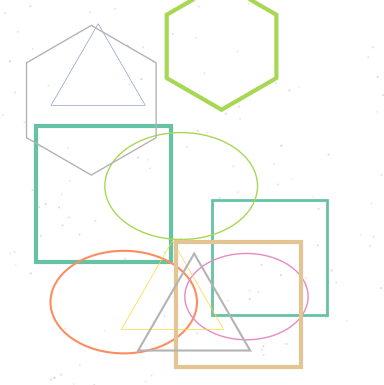[{"shape": "square", "thickness": 2, "radius": 0.74, "center": [0.7, 0.331]}, {"shape": "square", "thickness": 3, "radius": 0.88, "center": [0.269, 0.496]}, {"shape": "oval", "thickness": 1.5, "radius": 0.95, "center": [0.321, 0.215]}, {"shape": "triangle", "thickness": 0.5, "radius": 0.71, "center": [0.255, 0.797]}, {"shape": "oval", "thickness": 1, "radius": 0.8, "center": [0.64, 0.23]}, {"shape": "oval", "thickness": 1, "radius": 0.99, "center": [0.471, 0.517]}, {"shape": "hexagon", "thickness": 3, "radius": 0.82, "center": [0.575, 0.879]}, {"shape": "triangle", "thickness": 0.5, "radius": 0.77, "center": [0.448, 0.221]}, {"shape": "square", "thickness": 3, "radius": 0.81, "center": [0.62, 0.209]}, {"shape": "triangle", "thickness": 1.5, "radius": 0.84, "center": [0.504, 0.174]}, {"shape": "hexagon", "thickness": 1, "radius": 0.97, "center": [0.237, 0.74]}]